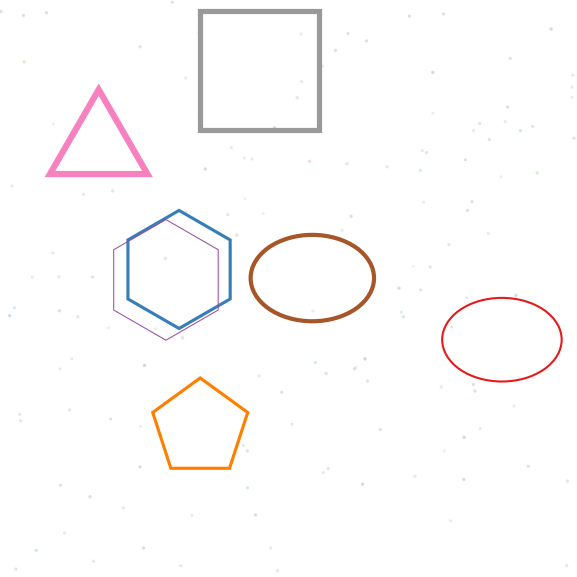[{"shape": "oval", "thickness": 1, "radius": 0.52, "center": [0.869, 0.411]}, {"shape": "hexagon", "thickness": 1.5, "radius": 0.51, "center": [0.31, 0.533]}, {"shape": "hexagon", "thickness": 0.5, "radius": 0.52, "center": [0.287, 0.514]}, {"shape": "pentagon", "thickness": 1.5, "radius": 0.43, "center": [0.347, 0.258]}, {"shape": "oval", "thickness": 2, "radius": 0.53, "center": [0.541, 0.518]}, {"shape": "triangle", "thickness": 3, "radius": 0.49, "center": [0.171, 0.746]}, {"shape": "square", "thickness": 2.5, "radius": 0.52, "center": [0.449, 0.877]}]